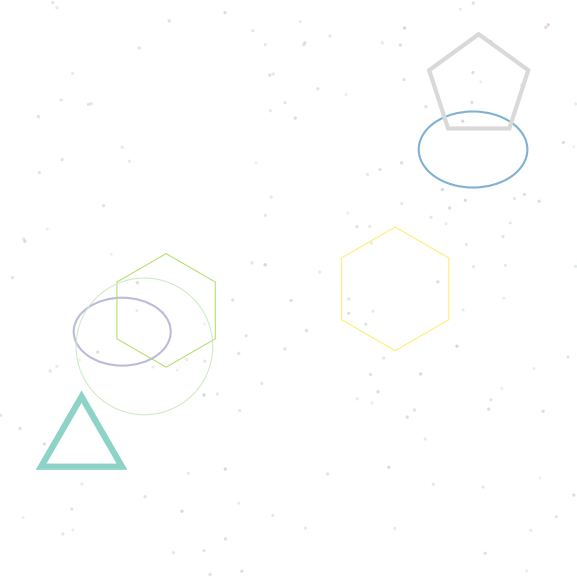[{"shape": "triangle", "thickness": 3, "radius": 0.4, "center": [0.141, 0.231]}, {"shape": "oval", "thickness": 1, "radius": 0.42, "center": [0.212, 0.425]}, {"shape": "oval", "thickness": 1, "radius": 0.47, "center": [0.819, 0.74]}, {"shape": "hexagon", "thickness": 0.5, "radius": 0.49, "center": [0.288, 0.462]}, {"shape": "pentagon", "thickness": 2, "radius": 0.45, "center": [0.829, 0.85]}, {"shape": "circle", "thickness": 0.5, "radius": 0.59, "center": [0.25, 0.399]}, {"shape": "hexagon", "thickness": 0.5, "radius": 0.54, "center": [0.684, 0.499]}]